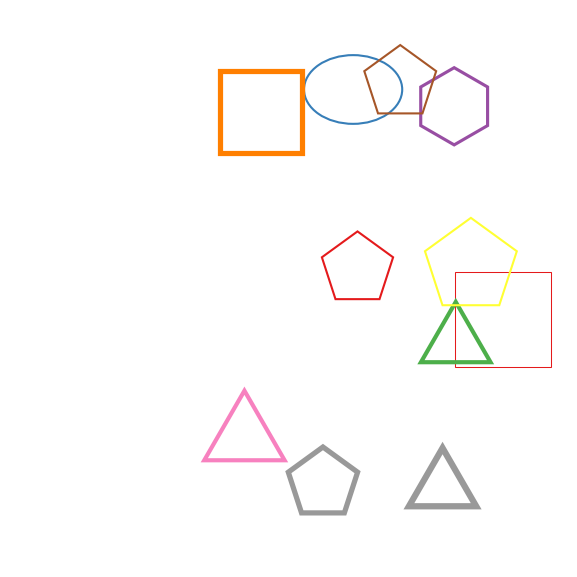[{"shape": "pentagon", "thickness": 1, "radius": 0.32, "center": [0.619, 0.534]}, {"shape": "square", "thickness": 0.5, "radius": 0.41, "center": [0.871, 0.446]}, {"shape": "oval", "thickness": 1, "radius": 0.43, "center": [0.611, 0.844]}, {"shape": "triangle", "thickness": 2, "radius": 0.35, "center": [0.789, 0.407]}, {"shape": "hexagon", "thickness": 1.5, "radius": 0.33, "center": [0.786, 0.815]}, {"shape": "square", "thickness": 2.5, "radius": 0.36, "center": [0.452, 0.806]}, {"shape": "pentagon", "thickness": 1, "radius": 0.42, "center": [0.815, 0.538]}, {"shape": "pentagon", "thickness": 1, "radius": 0.33, "center": [0.693, 0.856]}, {"shape": "triangle", "thickness": 2, "radius": 0.4, "center": [0.423, 0.242]}, {"shape": "pentagon", "thickness": 2.5, "radius": 0.32, "center": [0.559, 0.162]}, {"shape": "triangle", "thickness": 3, "radius": 0.34, "center": [0.766, 0.156]}]